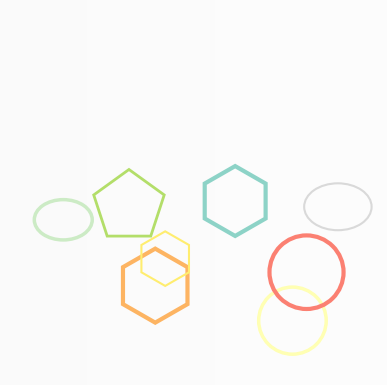[{"shape": "hexagon", "thickness": 3, "radius": 0.45, "center": [0.607, 0.478]}, {"shape": "circle", "thickness": 2.5, "radius": 0.44, "center": [0.755, 0.167]}, {"shape": "circle", "thickness": 3, "radius": 0.48, "center": [0.791, 0.293]}, {"shape": "hexagon", "thickness": 3, "radius": 0.48, "center": [0.401, 0.258]}, {"shape": "pentagon", "thickness": 2, "radius": 0.48, "center": [0.333, 0.464]}, {"shape": "oval", "thickness": 1.5, "radius": 0.44, "center": [0.872, 0.463]}, {"shape": "oval", "thickness": 2.5, "radius": 0.37, "center": [0.163, 0.429]}, {"shape": "hexagon", "thickness": 1.5, "radius": 0.35, "center": [0.426, 0.328]}]